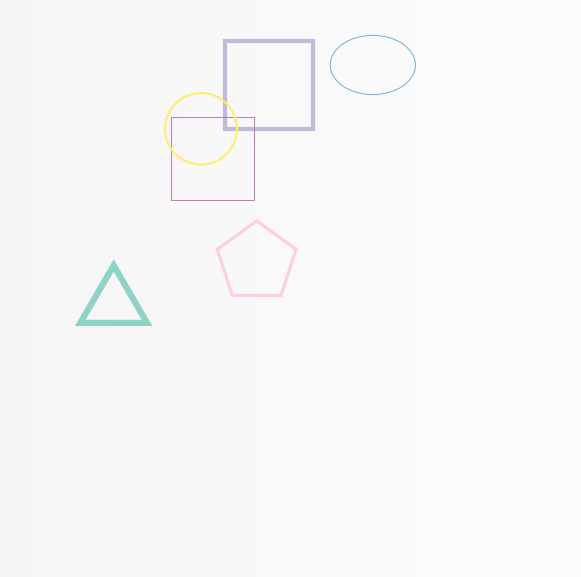[{"shape": "triangle", "thickness": 3, "radius": 0.33, "center": [0.196, 0.473]}, {"shape": "square", "thickness": 2, "radius": 0.38, "center": [0.463, 0.852]}, {"shape": "oval", "thickness": 0.5, "radius": 0.37, "center": [0.641, 0.887]}, {"shape": "pentagon", "thickness": 1.5, "radius": 0.36, "center": [0.442, 0.545]}, {"shape": "square", "thickness": 0.5, "radius": 0.36, "center": [0.365, 0.725]}, {"shape": "circle", "thickness": 1, "radius": 0.31, "center": [0.346, 0.776]}]